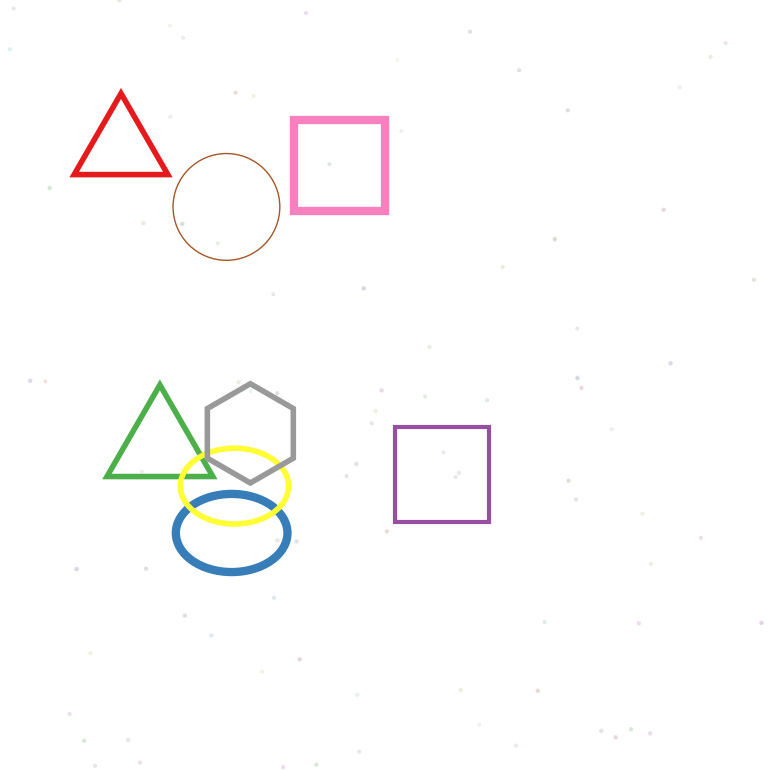[{"shape": "triangle", "thickness": 2, "radius": 0.35, "center": [0.157, 0.808]}, {"shape": "oval", "thickness": 3, "radius": 0.36, "center": [0.301, 0.308]}, {"shape": "triangle", "thickness": 2, "radius": 0.4, "center": [0.208, 0.421]}, {"shape": "square", "thickness": 1.5, "radius": 0.31, "center": [0.574, 0.384]}, {"shape": "oval", "thickness": 2, "radius": 0.35, "center": [0.305, 0.369]}, {"shape": "circle", "thickness": 0.5, "radius": 0.35, "center": [0.294, 0.731]}, {"shape": "square", "thickness": 3, "radius": 0.3, "center": [0.441, 0.785]}, {"shape": "hexagon", "thickness": 2, "radius": 0.32, "center": [0.325, 0.437]}]